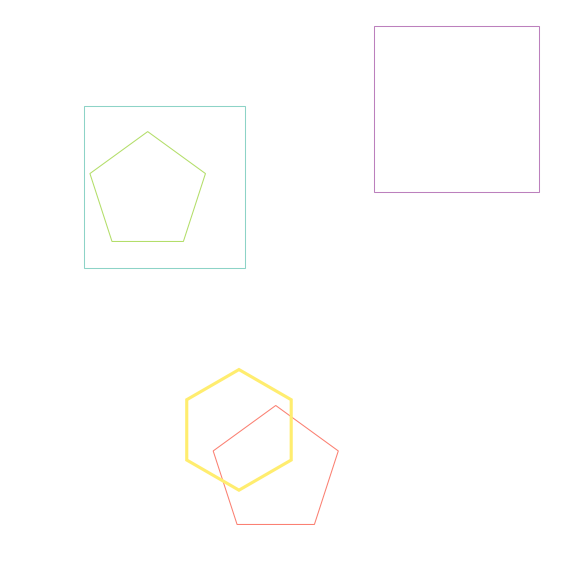[{"shape": "square", "thickness": 0.5, "radius": 0.7, "center": [0.285, 0.675]}, {"shape": "pentagon", "thickness": 0.5, "radius": 0.57, "center": [0.477, 0.183]}, {"shape": "pentagon", "thickness": 0.5, "radius": 0.53, "center": [0.256, 0.666]}, {"shape": "square", "thickness": 0.5, "radius": 0.72, "center": [0.791, 0.811]}, {"shape": "hexagon", "thickness": 1.5, "radius": 0.52, "center": [0.414, 0.255]}]